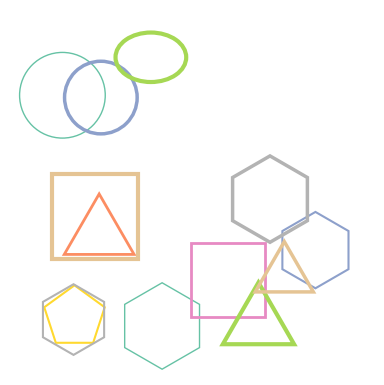[{"shape": "circle", "thickness": 1, "radius": 0.56, "center": [0.162, 0.753]}, {"shape": "hexagon", "thickness": 1, "radius": 0.56, "center": [0.421, 0.153]}, {"shape": "triangle", "thickness": 2, "radius": 0.52, "center": [0.258, 0.392]}, {"shape": "hexagon", "thickness": 1.5, "radius": 0.5, "center": [0.819, 0.35]}, {"shape": "circle", "thickness": 2.5, "radius": 0.47, "center": [0.262, 0.747]}, {"shape": "square", "thickness": 2, "radius": 0.49, "center": [0.592, 0.273]}, {"shape": "oval", "thickness": 3, "radius": 0.46, "center": [0.392, 0.851]}, {"shape": "triangle", "thickness": 3, "radius": 0.53, "center": [0.671, 0.159]}, {"shape": "pentagon", "thickness": 1.5, "radius": 0.41, "center": [0.193, 0.176]}, {"shape": "square", "thickness": 3, "radius": 0.55, "center": [0.247, 0.439]}, {"shape": "triangle", "thickness": 2.5, "radius": 0.44, "center": [0.738, 0.285]}, {"shape": "hexagon", "thickness": 1.5, "radius": 0.46, "center": [0.191, 0.17]}, {"shape": "hexagon", "thickness": 2.5, "radius": 0.56, "center": [0.701, 0.483]}]